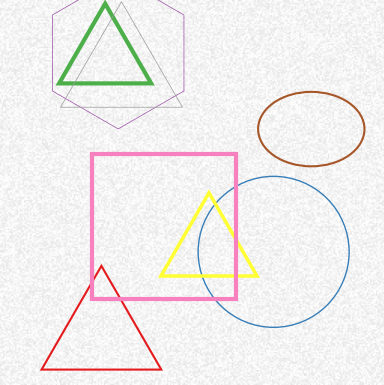[{"shape": "triangle", "thickness": 1.5, "radius": 0.9, "center": [0.263, 0.13]}, {"shape": "circle", "thickness": 1, "radius": 0.98, "center": [0.711, 0.346]}, {"shape": "triangle", "thickness": 3, "radius": 0.69, "center": [0.273, 0.852]}, {"shape": "hexagon", "thickness": 0.5, "radius": 0.99, "center": [0.307, 0.862]}, {"shape": "triangle", "thickness": 2.5, "radius": 0.72, "center": [0.543, 0.355]}, {"shape": "oval", "thickness": 1.5, "radius": 0.69, "center": [0.809, 0.665]}, {"shape": "square", "thickness": 3, "radius": 0.94, "center": [0.426, 0.412]}, {"shape": "triangle", "thickness": 0.5, "radius": 0.91, "center": [0.316, 0.813]}]